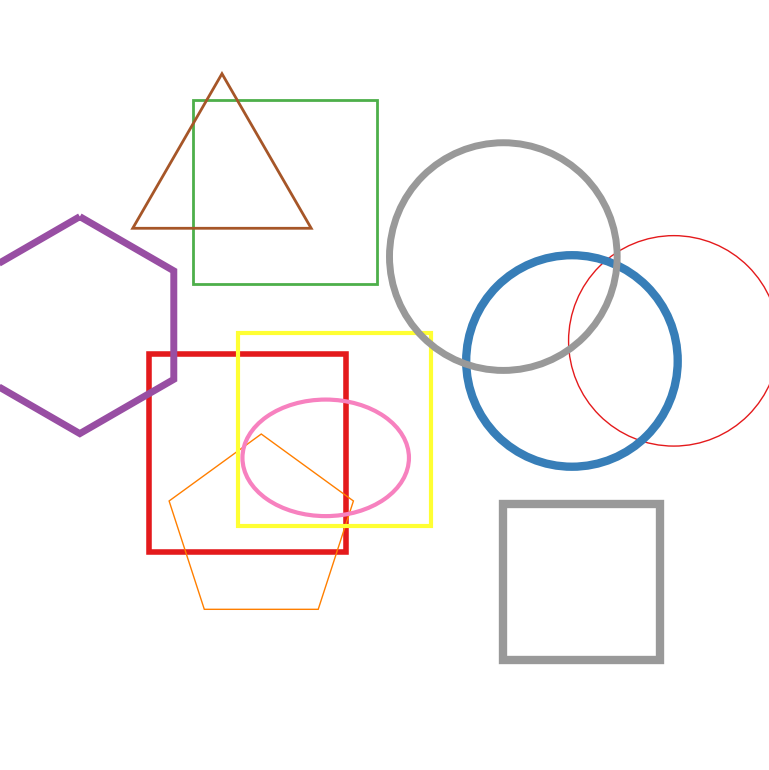[{"shape": "circle", "thickness": 0.5, "radius": 0.68, "center": [0.875, 0.557]}, {"shape": "square", "thickness": 2, "radius": 0.64, "center": [0.321, 0.412]}, {"shape": "circle", "thickness": 3, "radius": 0.69, "center": [0.743, 0.531]}, {"shape": "square", "thickness": 1, "radius": 0.6, "center": [0.37, 0.751]}, {"shape": "hexagon", "thickness": 2.5, "radius": 0.7, "center": [0.104, 0.578]}, {"shape": "pentagon", "thickness": 0.5, "radius": 0.63, "center": [0.339, 0.31]}, {"shape": "square", "thickness": 1.5, "radius": 0.63, "center": [0.435, 0.442]}, {"shape": "triangle", "thickness": 1, "radius": 0.67, "center": [0.288, 0.77]}, {"shape": "oval", "thickness": 1.5, "radius": 0.54, "center": [0.423, 0.405]}, {"shape": "square", "thickness": 3, "radius": 0.51, "center": [0.755, 0.244]}, {"shape": "circle", "thickness": 2.5, "radius": 0.74, "center": [0.654, 0.667]}]